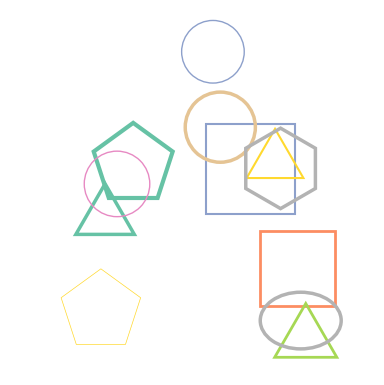[{"shape": "pentagon", "thickness": 3, "radius": 0.54, "center": [0.346, 0.573]}, {"shape": "triangle", "thickness": 2.5, "radius": 0.44, "center": [0.273, 0.435]}, {"shape": "square", "thickness": 2, "radius": 0.49, "center": [0.774, 0.304]}, {"shape": "circle", "thickness": 1, "radius": 0.41, "center": [0.553, 0.866]}, {"shape": "square", "thickness": 1.5, "radius": 0.58, "center": [0.651, 0.561]}, {"shape": "circle", "thickness": 1, "radius": 0.43, "center": [0.304, 0.522]}, {"shape": "triangle", "thickness": 2, "radius": 0.47, "center": [0.794, 0.119]}, {"shape": "triangle", "thickness": 1.5, "radius": 0.43, "center": [0.714, 0.58]}, {"shape": "pentagon", "thickness": 0.5, "radius": 0.54, "center": [0.262, 0.193]}, {"shape": "circle", "thickness": 2.5, "radius": 0.46, "center": [0.572, 0.67]}, {"shape": "hexagon", "thickness": 2.5, "radius": 0.52, "center": [0.729, 0.563]}, {"shape": "oval", "thickness": 2.5, "radius": 0.53, "center": [0.781, 0.167]}]